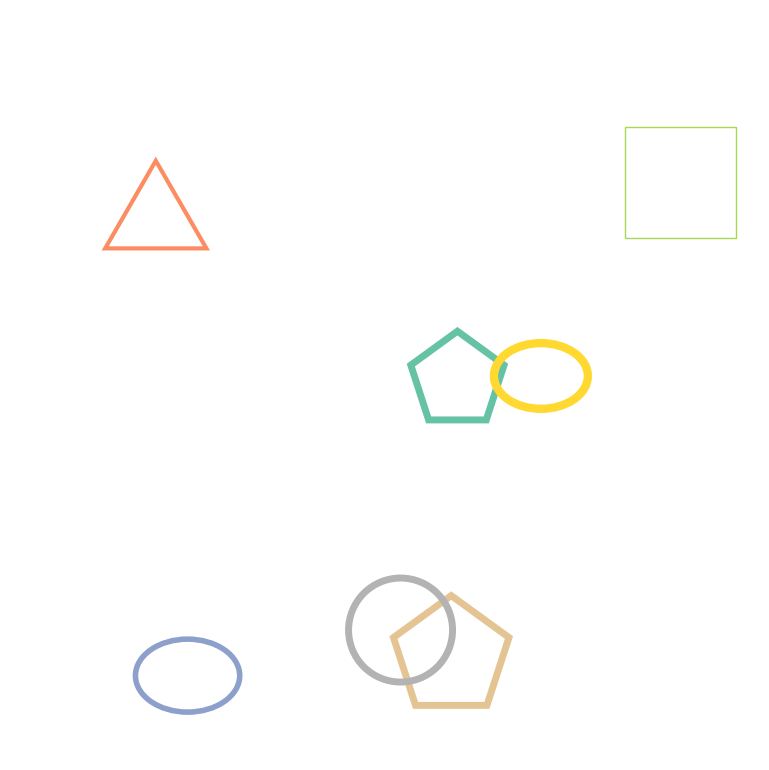[{"shape": "pentagon", "thickness": 2.5, "radius": 0.32, "center": [0.594, 0.506]}, {"shape": "triangle", "thickness": 1.5, "radius": 0.38, "center": [0.202, 0.715]}, {"shape": "oval", "thickness": 2, "radius": 0.34, "center": [0.244, 0.123]}, {"shape": "square", "thickness": 0.5, "radius": 0.36, "center": [0.884, 0.763]}, {"shape": "oval", "thickness": 3, "radius": 0.3, "center": [0.702, 0.512]}, {"shape": "pentagon", "thickness": 2.5, "radius": 0.39, "center": [0.586, 0.148]}, {"shape": "circle", "thickness": 2.5, "radius": 0.34, "center": [0.52, 0.182]}]